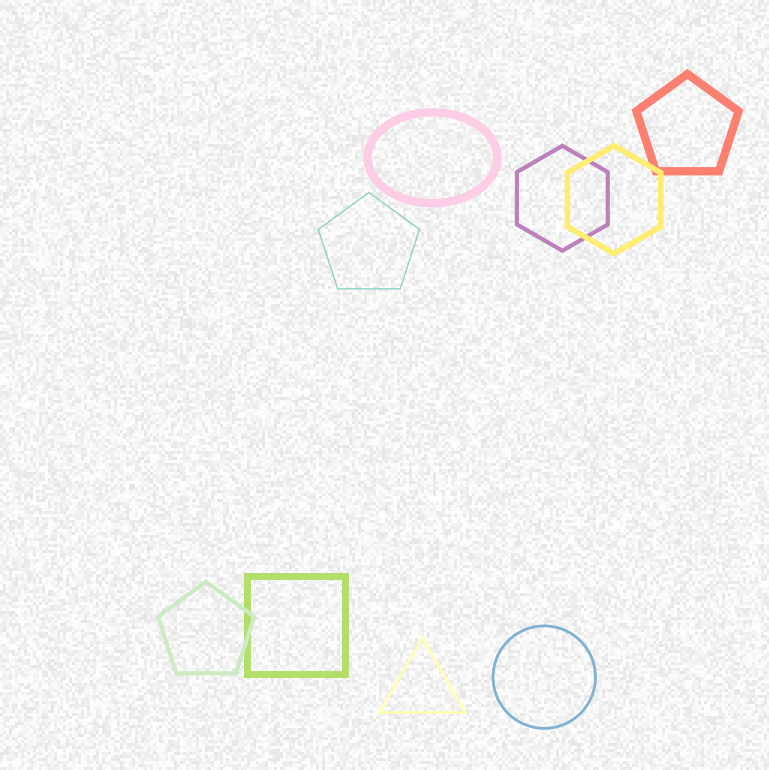[{"shape": "pentagon", "thickness": 0.5, "radius": 0.35, "center": [0.479, 0.681]}, {"shape": "triangle", "thickness": 1, "radius": 0.32, "center": [0.549, 0.107]}, {"shape": "pentagon", "thickness": 3, "radius": 0.35, "center": [0.893, 0.834]}, {"shape": "circle", "thickness": 1, "radius": 0.33, "center": [0.707, 0.121]}, {"shape": "square", "thickness": 2.5, "radius": 0.32, "center": [0.384, 0.188]}, {"shape": "oval", "thickness": 3, "radius": 0.42, "center": [0.562, 0.795]}, {"shape": "hexagon", "thickness": 1.5, "radius": 0.34, "center": [0.73, 0.742]}, {"shape": "pentagon", "thickness": 1.5, "radius": 0.33, "center": [0.268, 0.179]}, {"shape": "hexagon", "thickness": 2, "radius": 0.35, "center": [0.798, 0.741]}]